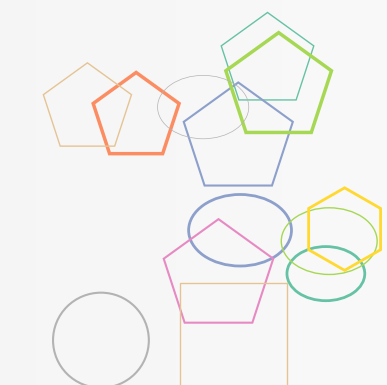[{"shape": "pentagon", "thickness": 1, "radius": 0.63, "center": [0.69, 0.842]}, {"shape": "oval", "thickness": 2, "radius": 0.5, "center": [0.841, 0.289]}, {"shape": "pentagon", "thickness": 2.5, "radius": 0.58, "center": [0.351, 0.695]}, {"shape": "pentagon", "thickness": 1.5, "radius": 0.74, "center": [0.615, 0.638]}, {"shape": "oval", "thickness": 2, "radius": 0.66, "center": [0.619, 0.402]}, {"shape": "pentagon", "thickness": 1.5, "radius": 0.74, "center": [0.564, 0.282]}, {"shape": "pentagon", "thickness": 2.5, "radius": 0.72, "center": [0.719, 0.772]}, {"shape": "oval", "thickness": 1, "radius": 0.62, "center": [0.85, 0.374]}, {"shape": "hexagon", "thickness": 2, "radius": 0.54, "center": [0.889, 0.405]}, {"shape": "square", "thickness": 1, "radius": 0.69, "center": [0.602, 0.126]}, {"shape": "pentagon", "thickness": 1, "radius": 0.6, "center": [0.226, 0.717]}, {"shape": "oval", "thickness": 0.5, "radius": 0.59, "center": [0.524, 0.722]}, {"shape": "circle", "thickness": 1.5, "radius": 0.62, "center": [0.26, 0.116]}]